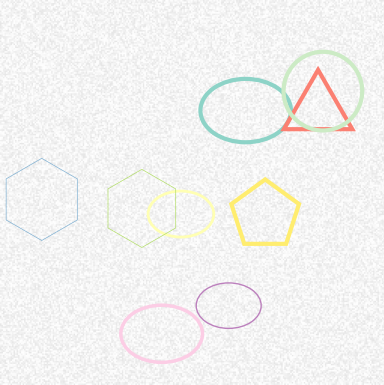[{"shape": "oval", "thickness": 3, "radius": 0.59, "center": [0.638, 0.713]}, {"shape": "oval", "thickness": 2, "radius": 0.43, "center": [0.47, 0.444]}, {"shape": "triangle", "thickness": 3, "radius": 0.51, "center": [0.826, 0.716]}, {"shape": "hexagon", "thickness": 0.5, "radius": 0.53, "center": [0.108, 0.482]}, {"shape": "hexagon", "thickness": 0.5, "radius": 0.51, "center": [0.368, 0.459]}, {"shape": "oval", "thickness": 2.5, "radius": 0.53, "center": [0.42, 0.133]}, {"shape": "oval", "thickness": 1, "radius": 0.42, "center": [0.594, 0.206]}, {"shape": "circle", "thickness": 3, "radius": 0.51, "center": [0.839, 0.763]}, {"shape": "pentagon", "thickness": 3, "radius": 0.46, "center": [0.689, 0.441]}]